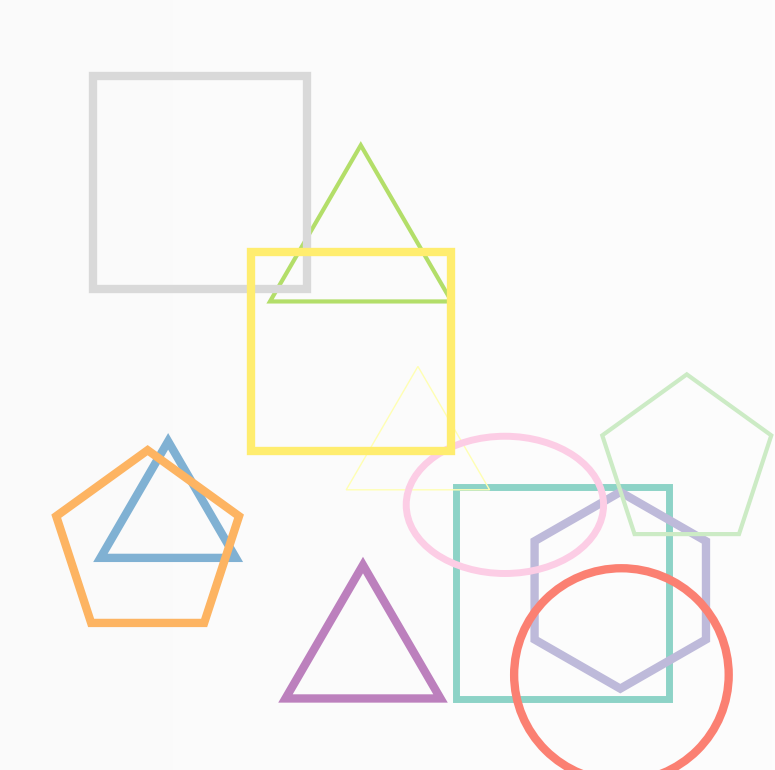[{"shape": "square", "thickness": 2.5, "radius": 0.69, "center": [0.726, 0.23]}, {"shape": "triangle", "thickness": 0.5, "radius": 0.53, "center": [0.539, 0.417]}, {"shape": "hexagon", "thickness": 3, "radius": 0.64, "center": [0.8, 0.233]}, {"shape": "circle", "thickness": 3, "radius": 0.69, "center": [0.802, 0.124]}, {"shape": "triangle", "thickness": 3, "radius": 0.5, "center": [0.217, 0.326]}, {"shape": "pentagon", "thickness": 3, "radius": 0.62, "center": [0.191, 0.291]}, {"shape": "triangle", "thickness": 1.5, "radius": 0.68, "center": [0.466, 0.676]}, {"shape": "oval", "thickness": 2.5, "radius": 0.64, "center": [0.651, 0.344]}, {"shape": "square", "thickness": 3, "radius": 0.69, "center": [0.258, 0.763]}, {"shape": "triangle", "thickness": 3, "radius": 0.58, "center": [0.468, 0.151]}, {"shape": "pentagon", "thickness": 1.5, "radius": 0.57, "center": [0.886, 0.399]}, {"shape": "square", "thickness": 3, "radius": 0.64, "center": [0.453, 0.543]}]